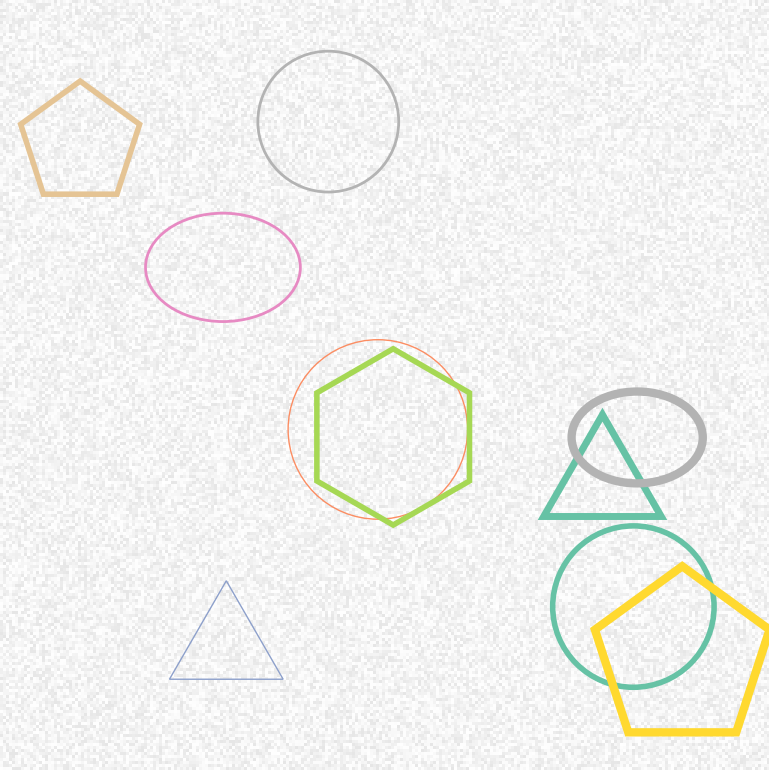[{"shape": "triangle", "thickness": 2.5, "radius": 0.44, "center": [0.782, 0.373]}, {"shape": "circle", "thickness": 2, "radius": 0.52, "center": [0.823, 0.212]}, {"shape": "circle", "thickness": 0.5, "radius": 0.58, "center": [0.491, 0.442]}, {"shape": "triangle", "thickness": 0.5, "radius": 0.43, "center": [0.294, 0.16]}, {"shape": "oval", "thickness": 1, "radius": 0.5, "center": [0.29, 0.653]}, {"shape": "hexagon", "thickness": 2, "radius": 0.57, "center": [0.511, 0.433]}, {"shape": "pentagon", "thickness": 3, "radius": 0.6, "center": [0.886, 0.145]}, {"shape": "pentagon", "thickness": 2, "radius": 0.41, "center": [0.104, 0.813]}, {"shape": "oval", "thickness": 3, "radius": 0.43, "center": [0.828, 0.432]}, {"shape": "circle", "thickness": 1, "radius": 0.46, "center": [0.426, 0.842]}]